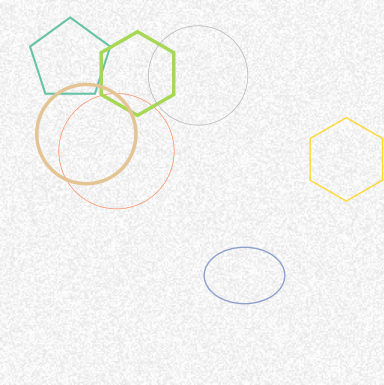[{"shape": "pentagon", "thickness": 1.5, "radius": 0.55, "center": [0.182, 0.845]}, {"shape": "circle", "thickness": 0.5, "radius": 0.75, "center": [0.303, 0.607]}, {"shape": "oval", "thickness": 1, "radius": 0.52, "center": [0.635, 0.284]}, {"shape": "hexagon", "thickness": 2.5, "radius": 0.54, "center": [0.357, 0.809]}, {"shape": "hexagon", "thickness": 1, "radius": 0.54, "center": [0.9, 0.586]}, {"shape": "circle", "thickness": 2.5, "radius": 0.64, "center": [0.224, 0.652]}, {"shape": "circle", "thickness": 0.5, "radius": 0.65, "center": [0.515, 0.804]}]